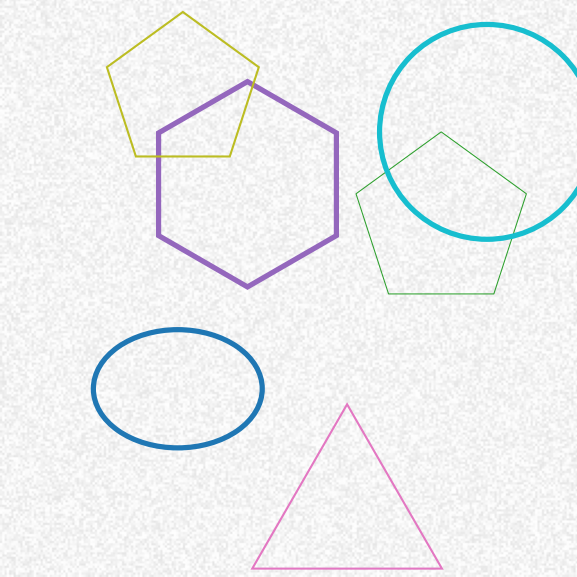[{"shape": "oval", "thickness": 2.5, "radius": 0.73, "center": [0.308, 0.326]}, {"shape": "pentagon", "thickness": 0.5, "radius": 0.78, "center": [0.764, 0.616]}, {"shape": "hexagon", "thickness": 2.5, "radius": 0.89, "center": [0.429, 0.68]}, {"shape": "triangle", "thickness": 1, "radius": 0.95, "center": [0.601, 0.109]}, {"shape": "pentagon", "thickness": 1, "radius": 0.69, "center": [0.317, 0.84]}, {"shape": "circle", "thickness": 2.5, "radius": 0.93, "center": [0.843, 0.771]}]